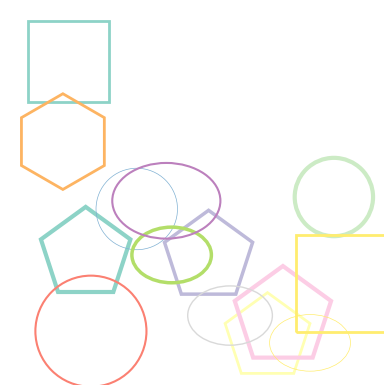[{"shape": "pentagon", "thickness": 3, "radius": 0.61, "center": [0.223, 0.34]}, {"shape": "square", "thickness": 2, "radius": 0.53, "center": [0.178, 0.84]}, {"shape": "pentagon", "thickness": 2, "radius": 0.58, "center": [0.695, 0.124]}, {"shape": "pentagon", "thickness": 2.5, "radius": 0.6, "center": [0.542, 0.333]}, {"shape": "circle", "thickness": 1.5, "radius": 0.72, "center": [0.236, 0.14]}, {"shape": "circle", "thickness": 0.5, "radius": 0.53, "center": [0.355, 0.457]}, {"shape": "hexagon", "thickness": 2, "radius": 0.62, "center": [0.163, 0.632]}, {"shape": "oval", "thickness": 2.5, "radius": 0.52, "center": [0.446, 0.338]}, {"shape": "pentagon", "thickness": 3, "radius": 0.66, "center": [0.735, 0.178]}, {"shape": "oval", "thickness": 1, "radius": 0.55, "center": [0.598, 0.18]}, {"shape": "oval", "thickness": 1.5, "radius": 0.7, "center": [0.432, 0.478]}, {"shape": "circle", "thickness": 3, "radius": 0.51, "center": [0.867, 0.488]}, {"shape": "square", "thickness": 2, "radius": 0.63, "center": [0.896, 0.264]}, {"shape": "oval", "thickness": 0.5, "radius": 0.53, "center": [0.805, 0.109]}]